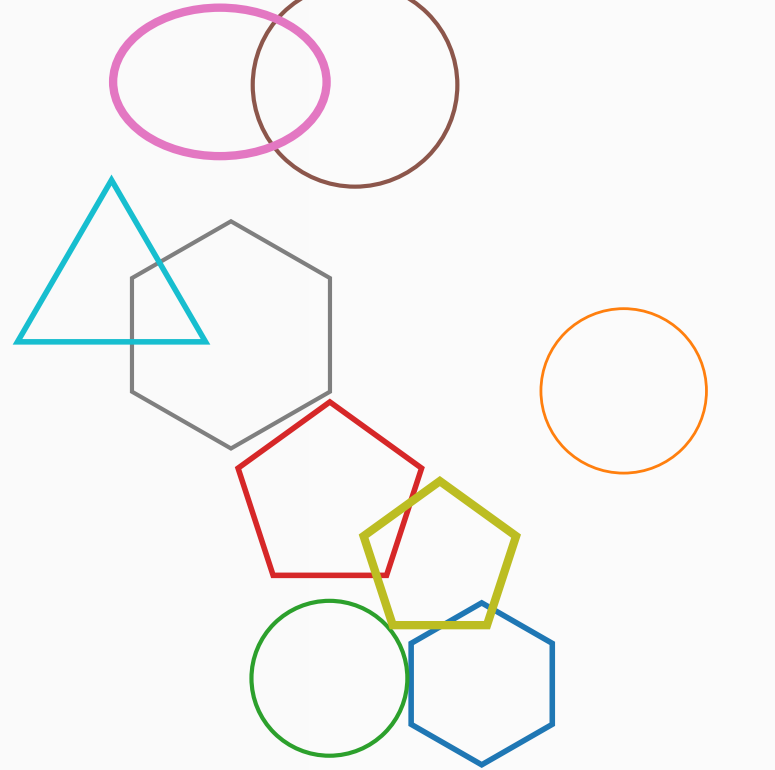[{"shape": "hexagon", "thickness": 2, "radius": 0.53, "center": [0.622, 0.112]}, {"shape": "circle", "thickness": 1, "radius": 0.53, "center": [0.805, 0.492]}, {"shape": "circle", "thickness": 1.5, "radius": 0.5, "center": [0.425, 0.119]}, {"shape": "pentagon", "thickness": 2, "radius": 0.62, "center": [0.426, 0.354]}, {"shape": "circle", "thickness": 1.5, "radius": 0.66, "center": [0.458, 0.89]}, {"shape": "oval", "thickness": 3, "radius": 0.69, "center": [0.284, 0.894]}, {"shape": "hexagon", "thickness": 1.5, "radius": 0.74, "center": [0.298, 0.565]}, {"shape": "pentagon", "thickness": 3, "radius": 0.52, "center": [0.568, 0.272]}, {"shape": "triangle", "thickness": 2, "radius": 0.7, "center": [0.144, 0.626]}]